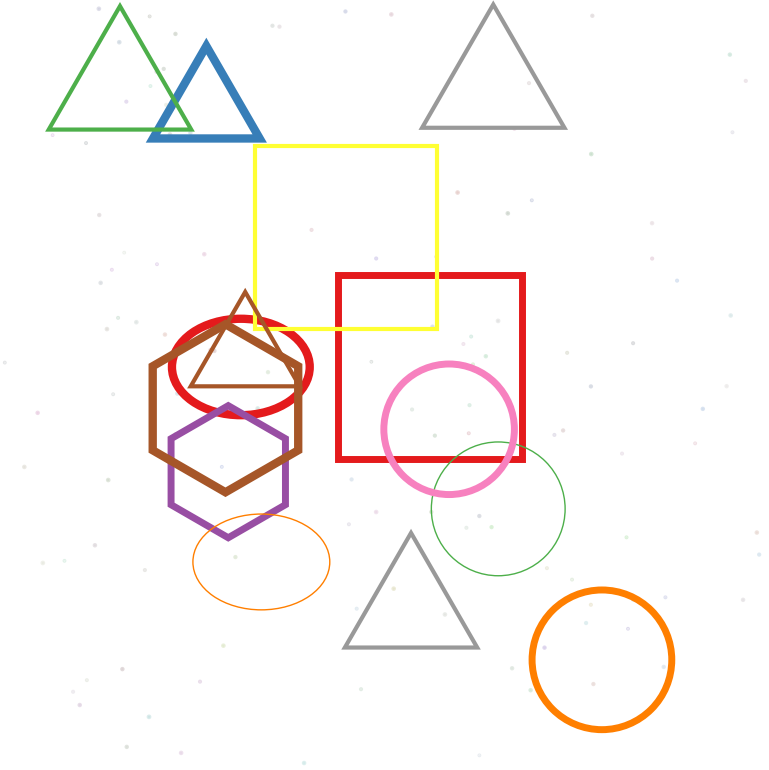[{"shape": "oval", "thickness": 3, "radius": 0.45, "center": [0.313, 0.523]}, {"shape": "square", "thickness": 2.5, "radius": 0.6, "center": [0.558, 0.523]}, {"shape": "triangle", "thickness": 3, "radius": 0.4, "center": [0.268, 0.86]}, {"shape": "triangle", "thickness": 1.5, "radius": 0.53, "center": [0.156, 0.885]}, {"shape": "circle", "thickness": 0.5, "radius": 0.43, "center": [0.647, 0.339]}, {"shape": "hexagon", "thickness": 2.5, "radius": 0.43, "center": [0.296, 0.387]}, {"shape": "circle", "thickness": 2.5, "radius": 0.45, "center": [0.782, 0.143]}, {"shape": "oval", "thickness": 0.5, "radius": 0.44, "center": [0.339, 0.27]}, {"shape": "square", "thickness": 1.5, "radius": 0.59, "center": [0.449, 0.691]}, {"shape": "hexagon", "thickness": 3, "radius": 0.55, "center": [0.293, 0.47]}, {"shape": "triangle", "thickness": 1.5, "radius": 0.41, "center": [0.318, 0.539]}, {"shape": "circle", "thickness": 2.5, "radius": 0.42, "center": [0.583, 0.443]}, {"shape": "triangle", "thickness": 1.5, "radius": 0.53, "center": [0.641, 0.887]}, {"shape": "triangle", "thickness": 1.5, "radius": 0.5, "center": [0.534, 0.209]}]